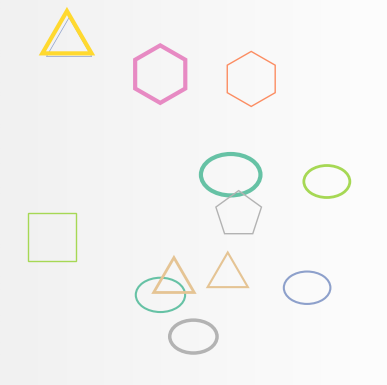[{"shape": "oval", "thickness": 3, "radius": 0.38, "center": [0.595, 0.546]}, {"shape": "oval", "thickness": 1.5, "radius": 0.32, "center": [0.414, 0.234]}, {"shape": "hexagon", "thickness": 1, "radius": 0.36, "center": [0.648, 0.795]}, {"shape": "oval", "thickness": 1.5, "radius": 0.3, "center": [0.793, 0.253]}, {"shape": "triangle", "thickness": 0.5, "radius": 0.34, "center": [0.178, 0.887]}, {"shape": "hexagon", "thickness": 3, "radius": 0.37, "center": [0.413, 0.807]}, {"shape": "oval", "thickness": 2, "radius": 0.3, "center": [0.843, 0.529]}, {"shape": "square", "thickness": 1, "radius": 0.31, "center": [0.134, 0.385]}, {"shape": "triangle", "thickness": 3, "radius": 0.37, "center": [0.173, 0.898]}, {"shape": "triangle", "thickness": 1.5, "radius": 0.3, "center": [0.588, 0.284]}, {"shape": "triangle", "thickness": 2, "radius": 0.3, "center": [0.449, 0.27]}, {"shape": "pentagon", "thickness": 1, "radius": 0.31, "center": [0.616, 0.443]}, {"shape": "oval", "thickness": 2.5, "radius": 0.31, "center": [0.499, 0.126]}]